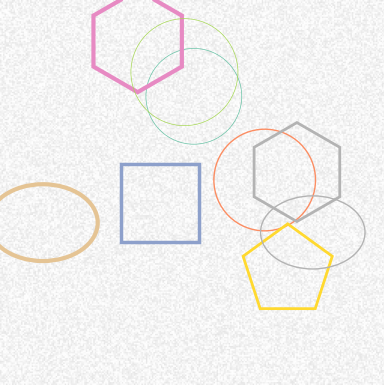[{"shape": "circle", "thickness": 0.5, "radius": 0.62, "center": [0.503, 0.75]}, {"shape": "circle", "thickness": 1, "radius": 0.66, "center": [0.688, 0.532]}, {"shape": "square", "thickness": 2.5, "radius": 0.5, "center": [0.415, 0.472]}, {"shape": "hexagon", "thickness": 3, "radius": 0.66, "center": [0.358, 0.893]}, {"shape": "circle", "thickness": 0.5, "radius": 0.69, "center": [0.479, 0.813]}, {"shape": "pentagon", "thickness": 2, "radius": 0.61, "center": [0.747, 0.297]}, {"shape": "oval", "thickness": 3, "radius": 0.71, "center": [0.111, 0.422]}, {"shape": "hexagon", "thickness": 2, "radius": 0.64, "center": [0.771, 0.553]}, {"shape": "oval", "thickness": 1, "radius": 0.68, "center": [0.812, 0.396]}]